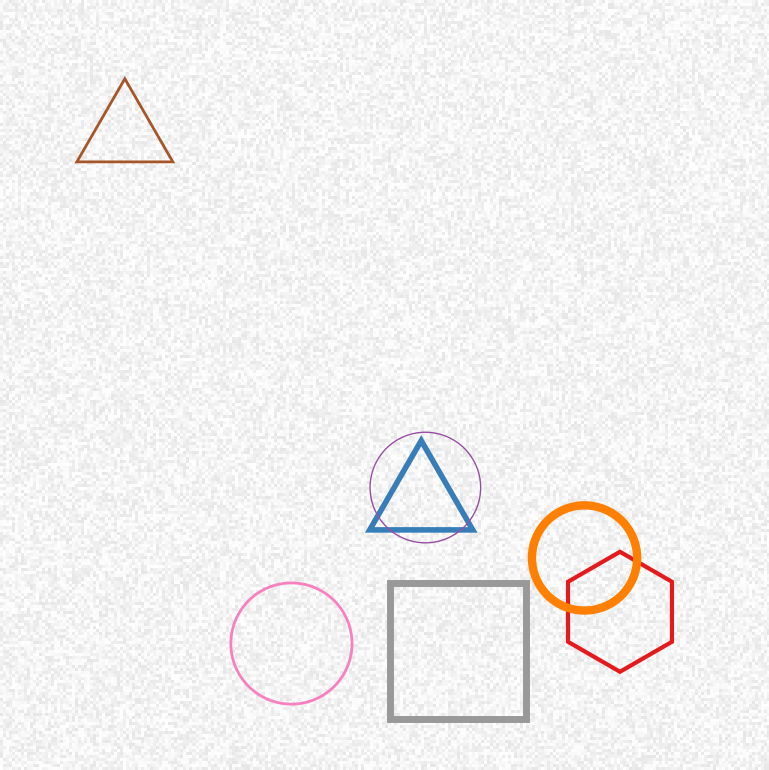[{"shape": "hexagon", "thickness": 1.5, "radius": 0.39, "center": [0.805, 0.205]}, {"shape": "triangle", "thickness": 2, "radius": 0.39, "center": [0.547, 0.35]}, {"shape": "circle", "thickness": 0.5, "radius": 0.36, "center": [0.552, 0.367]}, {"shape": "circle", "thickness": 3, "radius": 0.34, "center": [0.759, 0.275]}, {"shape": "triangle", "thickness": 1, "radius": 0.36, "center": [0.162, 0.826]}, {"shape": "circle", "thickness": 1, "radius": 0.39, "center": [0.378, 0.164]}, {"shape": "square", "thickness": 2.5, "radius": 0.44, "center": [0.595, 0.155]}]